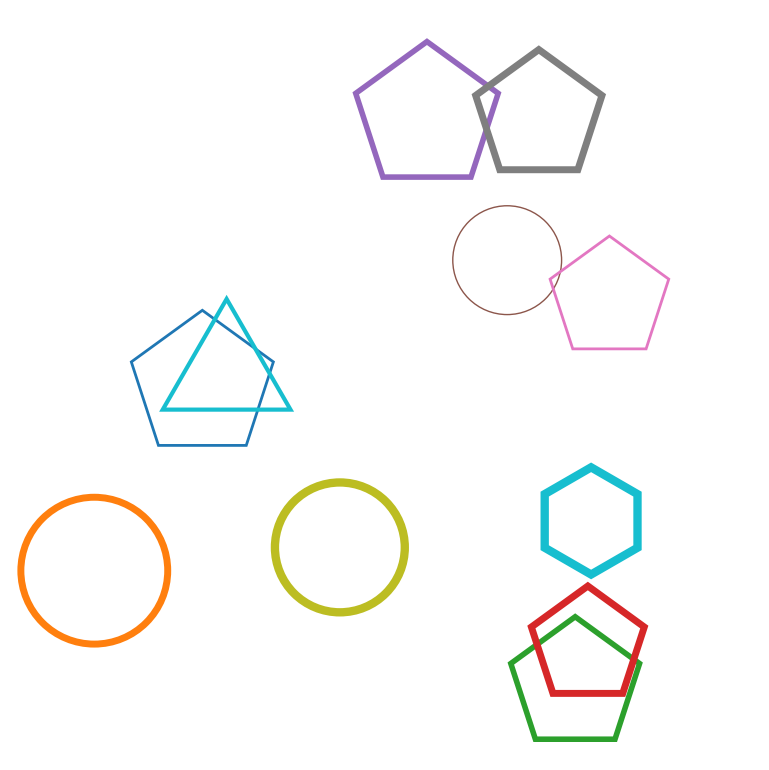[{"shape": "pentagon", "thickness": 1, "radius": 0.48, "center": [0.263, 0.5]}, {"shape": "circle", "thickness": 2.5, "radius": 0.48, "center": [0.122, 0.259]}, {"shape": "pentagon", "thickness": 2, "radius": 0.44, "center": [0.747, 0.111]}, {"shape": "pentagon", "thickness": 2.5, "radius": 0.39, "center": [0.763, 0.162]}, {"shape": "pentagon", "thickness": 2, "radius": 0.49, "center": [0.554, 0.849]}, {"shape": "circle", "thickness": 0.5, "radius": 0.35, "center": [0.659, 0.662]}, {"shape": "pentagon", "thickness": 1, "radius": 0.41, "center": [0.791, 0.612]}, {"shape": "pentagon", "thickness": 2.5, "radius": 0.43, "center": [0.7, 0.849]}, {"shape": "circle", "thickness": 3, "radius": 0.42, "center": [0.441, 0.289]}, {"shape": "triangle", "thickness": 1.5, "radius": 0.48, "center": [0.294, 0.516]}, {"shape": "hexagon", "thickness": 3, "radius": 0.35, "center": [0.768, 0.323]}]